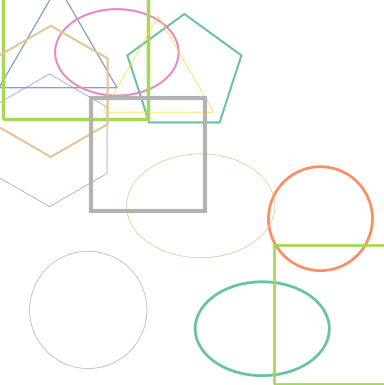[{"shape": "pentagon", "thickness": 1.5, "radius": 0.78, "center": [0.479, 0.808]}, {"shape": "oval", "thickness": 2, "radius": 0.87, "center": [0.681, 0.146]}, {"shape": "circle", "thickness": 2, "radius": 0.67, "center": [0.832, 0.432]}, {"shape": "triangle", "thickness": 1, "radius": 0.88, "center": [0.151, 0.861]}, {"shape": "hexagon", "thickness": 0.5, "radius": 0.86, "center": [0.129, 0.636]}, {"shape": "oval", "thickness": 1.5, "radius": 0.8, "center": [0.304, 0.864]}, {"shape": "square", "thickness": 2, "radius": 0.9, "center": [0.892, 0.183]}, {"shape": "square", "thickness": 2.5, "radius": 0.94, "center": [0.196, 0.879]}, {"shape": "triangle", "thickness": 0.5, "radius": 0.83, "center": [0.411, 0.792]}, {"shape": "hexagon", "thickness": 1.5, "radius": 0.85, "center": [0.132, 0.763]}, {"shape": "oval", "thickness": 0.5, "radius": 0.96, "center": [0.521, 0.465]}, {"shape": "square", "thickness": 3, "radius": 0.74, "center": [0.384, 0.599]}, {"shape": "circle", "thickness": 0.5, "radius": 0.76, "center": [0.229, 0.195]}]